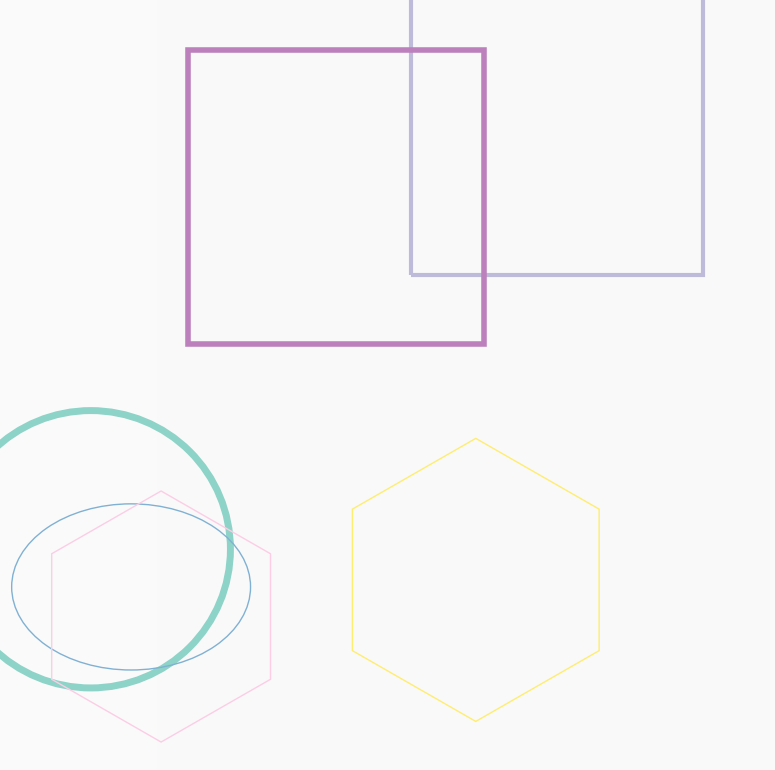[{"shape": "circle", "thickness": 2.5, "radius": 0.9, "center": [0.117, 0.287]}, {"shape": "square", "thickness": 1.5, "radius": 0.94, "center": [0.719, 0.832]}, {"shape": "oval", "thickness": 0.5, "radius": 0.77, "center": [0.169, 0.238]}, {"shape": "hexagon", "thickness": 0.5, "radius": 0.82, "center": [0.208, 0.199]}, {"shape": "square", "thickness": 2, "radius": 0.95, "center": [0.434, 0.744]}, {"shape": "hexagon", "thickness": 0.5, "radius": 0.92, "center": [0.614, 0.247]}]